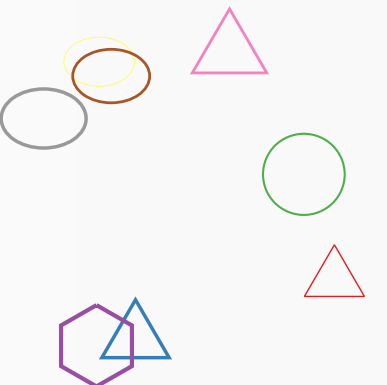[{"shape": "triangle", "thickness": 1, "radius": 0.45, "center": [0.863, 0.275]}, {"shape": "triangle", "thickness": 2.5, "radius": 0.5, "center": [0.35, 0.121]}, {"shape": "circle", "thickness": 1.5, "radius": 0.53, "center": [0.784, 0.547]}, {"shape": "hexagon", "thickness": 3, "radius": 0.53, "center": [0.249, 0.102]}, {"shape": "oval", "thickness": 0.5, "radius": 0.46, "center": [0.256, 0.84]}, {"shape": "oval", "thickness": 2, "radius": 0.5, "center": [0.287, 0.802]}, {"shape": "triangle", "thickness": 2, "radius": 0.55, "center": [0.592, 0.866]}, {"shape": "oval", "thickness": 2.5, "radius": 0.55, "center": [0.113, 0.692]}]